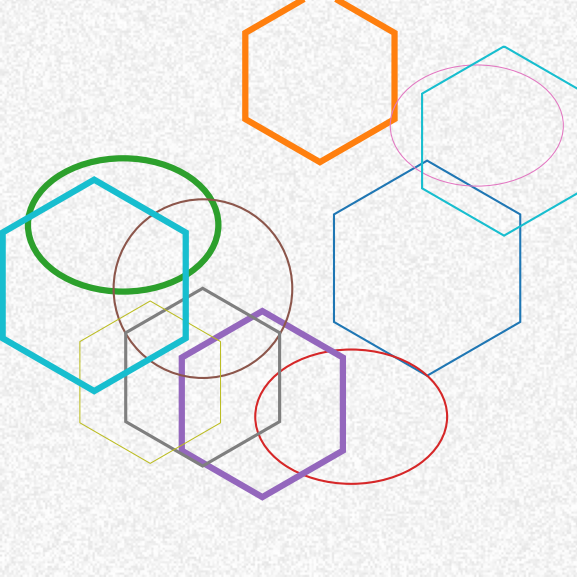[{"shape": "hexagon", "thickness": 1, "radius": 0.93, "center": [0.74, 0.535]}, {"shape": "hexagon", "thickness": 3, "radius": 0.75, "center": [0.554, 0.868]}, {"shape": "oval", "thickness": 3, "radius": 0.82, "center": [0.213, 0.61]}, {"shape": "oval", "thickness": 1, "radius": 0.83, "center": [0.608, 0.278]}, {"shape": "hexagon", "thickness": 3, "radius": 0.81, "center": [0.454, 0.299]}, {"shape": "circle", "thickness": 1, "radius": 0.77, "center": [0.351, 0.499]}, {"shape": "oval", "thickness": 0.5, "radius": 0.75, "center": [0.826, 0.782]}, {"shape": "hexagon", "thickness": 1.5, "radius": 0.77, "center": [0.351, 0.346]}, {"shape": "hexagon", "thickness": 0.5, "radius": 0.7, "center": [0.26, 0.337]}, {"shape": "hexagon", "thickness": 1, "radius": 0.82, "center": [0.873, 0.755]}, {"shape": "hexagon", "thickness": 3, "radius": 0.92, "center": [0.163, 0.505]}]